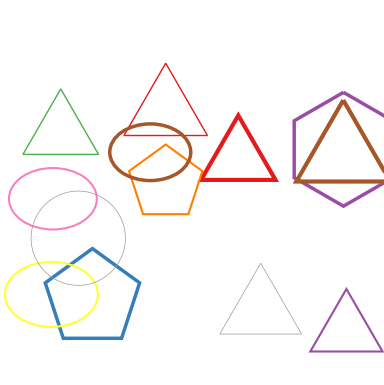[{"shape": "triangle", "thickness": 1, "radius": 0.63, "center": [0.43, 0.711]}, {"shape": "triangle", "thickness": 3, "radius": 0.56, "center": [0.619, 0.589]}, {"shape": "pentagon", "thickness": 2.5, "radius": 0.64, "center": [0.24, 0.226]}, {"shape": "triangle", "thickness": 1, "radius": 0.57, "center": [0.158, 0.656]}, {"shape": "hexagon", "thickness": 2.5, "radius": 0.74, "center": [0.892, 0.612]}, {"shape": "triangle", "thickness": 1.5, "radius": 0.54, "center": [0.9, 0.141]}, {"shape": "pentagon", "thickness": 1.5, "radius": 0.5, "center": [0.43, 0.525]}, {"shape": "oval", "thickness": 1.5, "radius": 0.6, "center": [0.134, 0.235]}, {"shape": "oval", "thickness": 2.5, "radius": 0.53, "center": [0.39, 0.605]}, {"shape": "triangle", "thickness": 3, "radius": 0.7, "center": [0.892, 0.599]}, {"shape": "oval", "thickness": 1.5, "radius": 0.57, "center": [0.137, 0.484]}, {"shape": "triangle", "thickness": 0.5, "radius": 0.61, "center": [0.677, 0.194]}, {"shape": "circle", "thickness": 0.5, "radius": 0.61, "center": [0.203, 0.381]}]